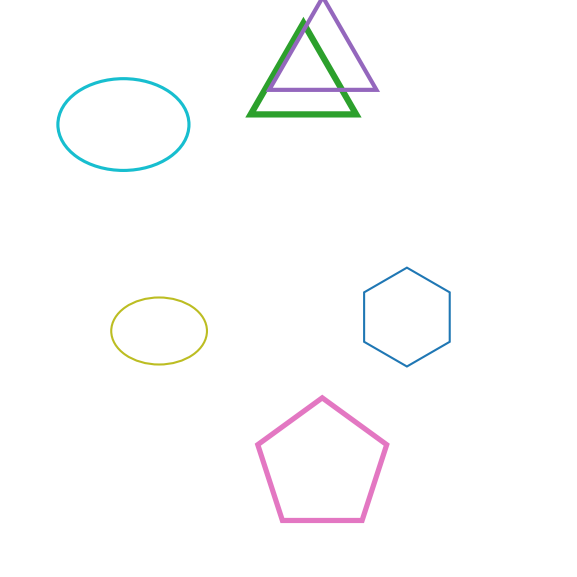[{"shape": "hexagon", "thickness": 1, "radius": 0.43, "center": [0.705, 0.45]}, {"shape": "triangle", "thickness": 3, "radius": 0.53, "center": [0.525, 0.854]}, {"shape": "triangle", "thickness": 2, "radius": 0.54, "center": [0.559, 0.897]}, {"shape": "pentagon", "thickness": 2.5, "radius": 0.59, "center": [0.558, 0.193]}, {"shape": "oval", "thickness": 1, "radius": 0.41, "center": [0.276, 0.426]}, {"shape": "oval", "thickness": 1.5, "radius": 0.57, "center": [0.214, 0.783]}]